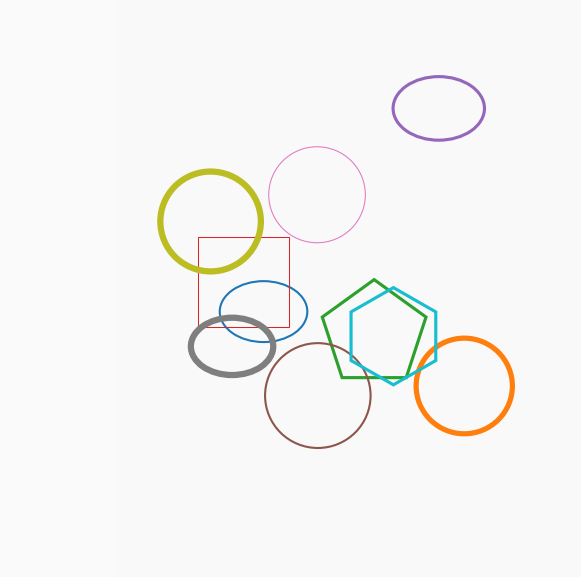[{"shape": "oval", "thickness": 1, "radius": 0.38, "center": [0.453, 0.46]}, {"shape": "circle", "thickness": 2.5, "radius": 0.41, "center": [0.799, 0.331]}, {"shape": "pentagon", "thickness": 1.5, "radius": 0.47, "center": [0.644, 0.421]}, {"shape": "square", "thickness": 0.5, "radius": 0.39, "center": [0.419, 0.511]}, {"shape": "oval", "thickness": 1.5, "radius": 0.39, "center": [0.755, 0.811]}, {"shape": "circle", "thickness": 1, "radius": 0.45, "center": [0.547, 0.314]}, {"shape": "circle", "thickness": 0.5, "radius": 0.42, "center": [0.545, 0.662]}, {"shape": "oval", "thickness": 3, "radius": 0.35, "center": [0.399, 0.399]}, {"shape": "circle", "thickness": 3, "radius": 0.43, "center": [0.362, 0.616]}, {"shape": "hexagon", "thickness": 1.5, "radius": 0.42, "center": [0.677, 0.417]}]